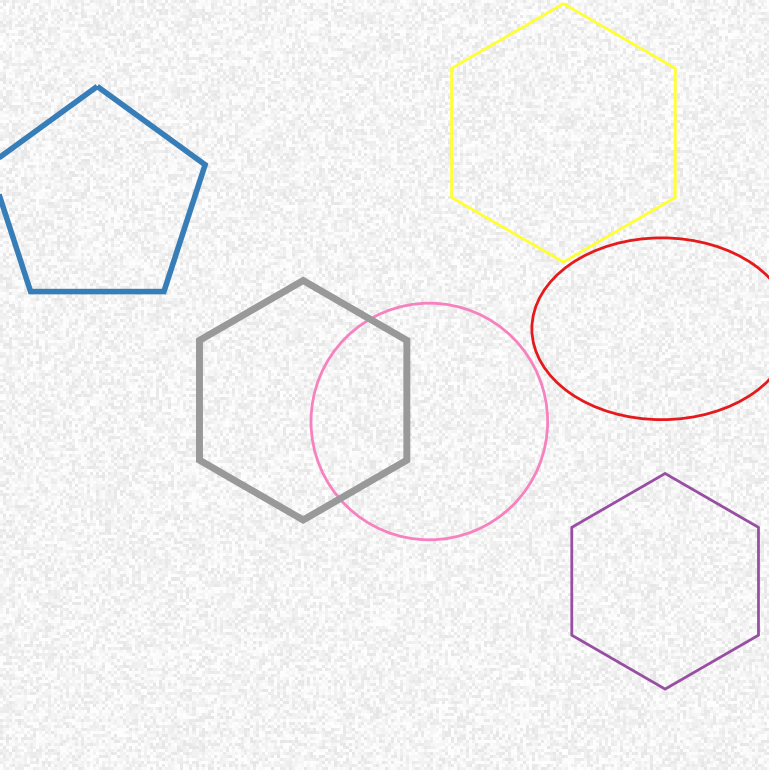[{"shape": "oval", "thickness": 1, "radius": 0.84, "center": [0.859, 0.573]}, {"shape": "pentagon", "thickness": 2, "radius": 0.74, "center": [0.126, 0.74]}, {"shape": "hexagon", "thickness": 1, "radius": 0.7, "center": [0.864, 0.245]}, {"shape": "hexagon", "thickness": 1, "radius": 0.84, "center": [0.732, 0.827]}, {"shape": "circle", "thickness": 1, "radius": 0.77, "center": [0.558, 0.453]}, {"shape": "hexagon", "thickness": 2.5, "radius": 0.78, "center": [0.394, 0.48]}]